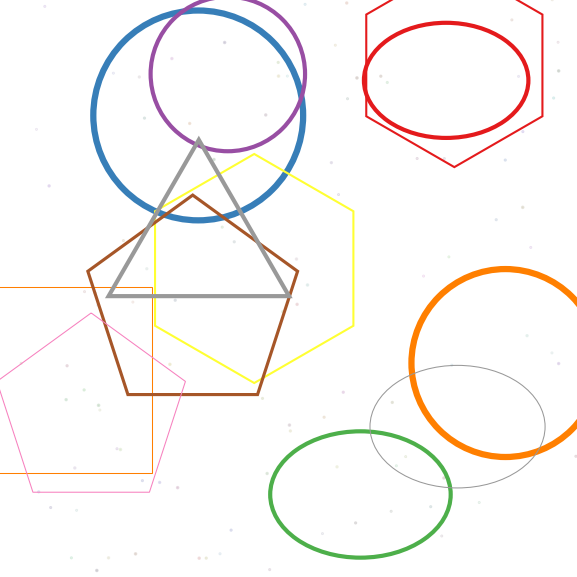[{"shape": "hexagon", "thickness": 1, "radius": 0.88, "center": [0.787, 0.886]}, {"shape": "oval", "thickness": 2, "radius": 0.71, "center": [0.773, 0.86]}, {"shape": "circle", "thickness": 3, "radius": 0.91, "center": [0.343, 0.799]}, {"shape": "oval", "thickness": 2, "radius": 0.78, "center": [0.624, 0.143]}, {"shape": "circle", "thickness": 2, "radius": 0.67, "center": [0.395, 0.871]}, {"shape": "circle", "thickness": 3, "radius": 0.81, "center": [0.875, 0.371]}, {"shape": "square", "thickness": 0.5, "radius": 0.8, "center": [0.103, 0.341]}, {"shape": "hexagon", "thickness": 1, "radius": 0.99, "center": [0.44, 0.534]}, {"shape": "pentagon", "thickness": 1.5, "radius": 0.95, "center": [0.334, 0.47]}, {"shape": "pentagon", "thickness": 0.5, "radius": 0.86, "center": [0.158, 0.286]}, {"shape": "triangle", "thickness": 2, "radius": 0.9, "center": [0.344, 0.577]}, {"shape": "oval", "thickness": 0.5, "radius": 0.76, "center": [0.792, 0.26]}]